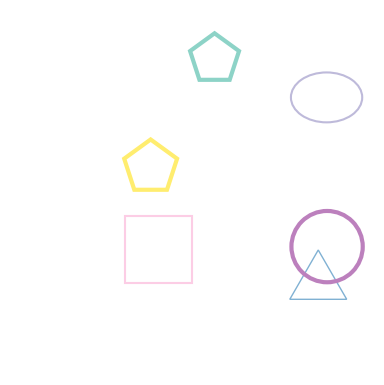[{"shape": "pentagon", "thickness": 3, "radius": 0.33, "center": [0.557, 0.847]}, {"shape": "oval", "thickness": 1.5, "radius": 0.46, "center": [0.848, 0.747]}, {"shape": "triangle", "thickness": 1, "radius": 0.43, "center": [0.827, 0.265]}, {"shape": "square", "thickness": 1.5, "radius": 0.44, "center": [0.412, 0.351]}, {"shape": "circle", "thickness": 3, "radius": 0.46, "center": [0.85, 0.359]}, {"shape": "pentagon", "thickness": 3, "radius": 0.36, "center": [0.391, 0.566]}]